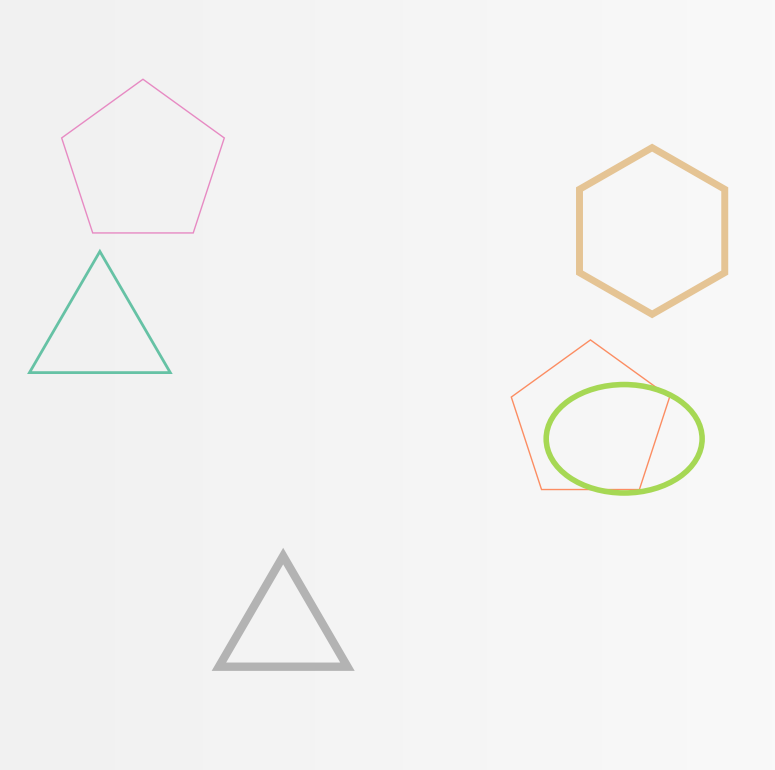[{"shape": "triangle", "thickness": 1, "radius": 0.52, "center": [0.129, 0.569]}, {"shape": "pentagon", "thickness": 0.5, "radius": 0.54, "center": [0.762, 0.451]}, {"shape": "pentagon", "thickness": 0.5, "radius": 0.55, "center": [0.184, 0.787]}, {"shape": "oval", "thickness": 2, "radius": 0.5, "center": [0.805, 0.43]}, {"shape": "hexagon", "thickness": 2.5, "radius": 0.54, "center": [0.841, 0.7]}, {"shape": "triangle", "thickness": 3, "radius": 0.48, "center": [0.365, 0.182]}]